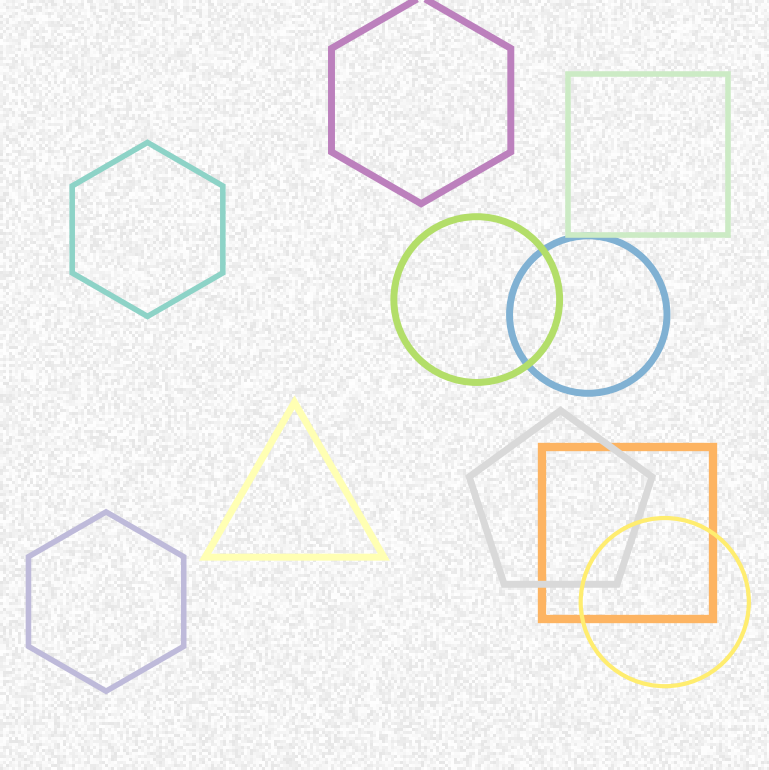[{"shape": "hexagon", "thickness": 2, "radius": 0.56, "center": [0.192, 0.702]}, {"shape": "triangle", "thickness": 2.5, "radius": 0.67, "center": [0.382, 0.343]}, {"shape": "hexagon", "thickness": 2, "radius": 0.58, "center": [0.138, 0.219]}, {"shape": "circle", "thickness": 2.5, "radius": 0.51, "center": [0.764, 0.591]}, {"shape": "square", "thickness": 3, "radius": 0.56, "center": [0.815, 0.308]}, {"shape": "circle", "thickness": 2.5, "radius": 0.54, "center": [0.619, 0.611]}, {"shape": "pentagon", "thickness": 2.5, "radius": 0.62, "center": [0.728, 0.342]}, {"shape": "hexagon", "thickness": 2.5, "radius": 0.67, "center": [0.547, 0.87]}, {"shape": "square", "thickness": 2, "radius": 0.52, "center": [0.842, 0.799]}, {"shape": "circle", "thickness": 1.5, "radius": 0.55, "center": [0.863, 0.218]}]